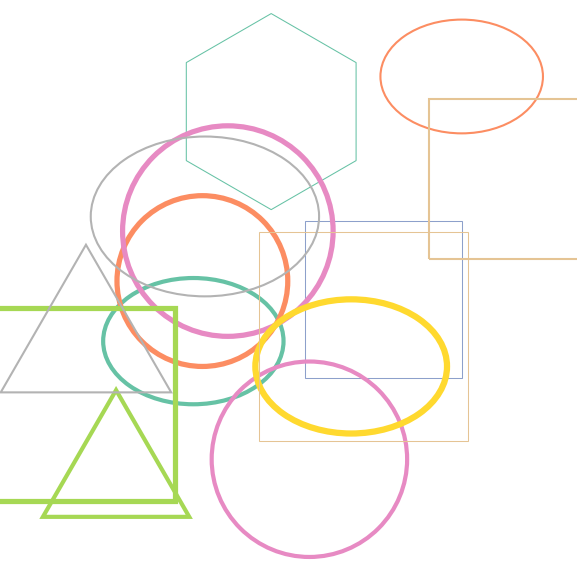[{"shape": "oval", "thickness": 2, "radius": 0.78, "center": [0.335, 0.408]}, {"shape": "hexagon", "thickness": 0.5, "radius": 0.85, "center": [0.47, 0.806]}, {"shape": "circle", "thickness": 2.5, "radius": 0.74, "center": [0.35, 0.512]}, {"shape": "oval", "thickness": 1, "radius": 0.7, "center": [0.799, 0.867]}, {"shape": "square", "thickness": 0.5, "radius": 0.68, "center": [0.664, 0.481]}, {"shape": "circle", "thickness": 2, "radius": 0.85, "center": [0.536, 0.204]}, {"shape": "circle", "thickness": 2.5, "radius": 0.91, "center": [0.395, 0.599]}, {"shape": "triangle", "thickness": 2, "radius": 0.73, "center": [0.201, 0.177]}, {"shape": "square", "thickness": 2.5, "radius": 0.84, "center": [0.136, 0.299]}, {"shape": "oval", "thickness": 3, "radius": 0.83, "center": [0.608, 0.365]}, {"shape": "square", "thickness": 1, "radius": 0.69, "center": [0.881, 0.689]}, {"shape": "square", "thickness": 0.5, "radius": 0.9, "center": [0.629, 0.416]}, {"shape": "triangle", "thickness": 1, "radius": 0.85, "center": [0.149, 0.405]}, {"shape": "oval", "thickness": 1, "radius": 0.99, "center": [0.355, 0.624]}]